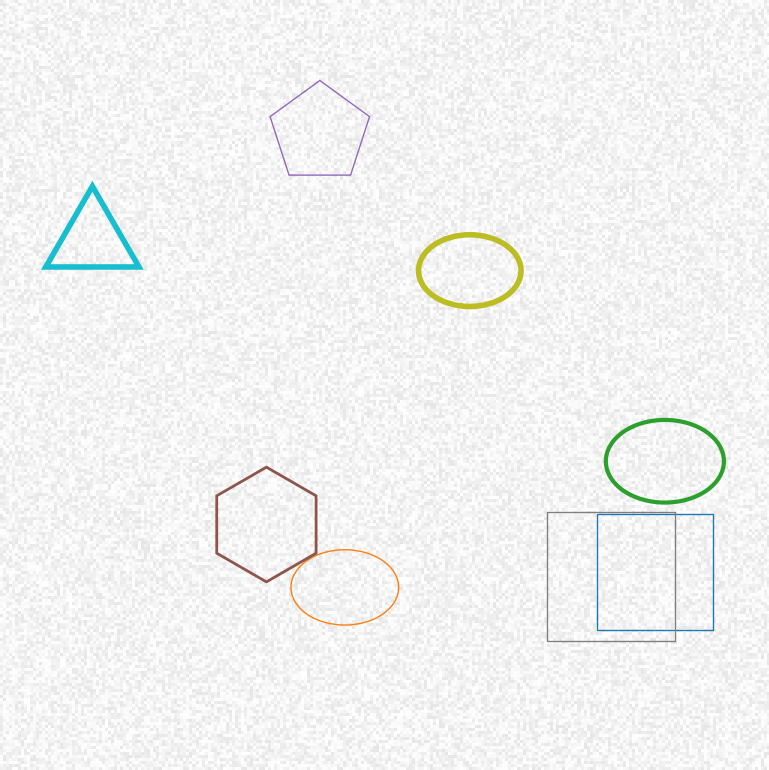[{"shape": "square", "thickness": 0.5, "radius": 0.38, "center": [0.851, 0.257]}, {"shape": "oval", "thickness": 0.5, "radius": 0.35, "center": [0.448, 0.237]}, {"shape": "oval", "thickness": 1.5, "radius": 0.38, "center": [0.863, 0.401]}, {"shape": "pentagon", "thickness": 0.5, "radius": 0.34, "center": [0.415, 0.828]}, {"shape": "hexagon", "thickness": 1, "radius": 0.37, "center": [0.346, 0.319]}, {"shape": "square", "thickness": 0.5, "radius": 0.42, "center": [0.793, 0.251]}, {"shape": "oval", "thickness": 2, "radius": 0.33, "center": [0.61, 0.649]}, {"shape": "triangle", "thickness": 2, "radius": 0.35, "center": [0.12, 0.688]}]